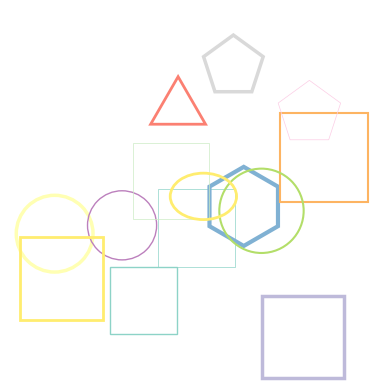[{"shape": "square", "thickness": 0.5, "radius": 0.5, "center": [0.51, 0.408]}, {"shape": "square", "thickness": 1, "radius": 0.43, "center": [0.373, 0.219]}, {"shape": "circle", "thickness": 2.5, "radius": 0.5, "center": [0.142, 0.393]}, {"shape": "square", "thickness": 2.5, "radius": 0.53, "center": [0.787, 0.125]}, {"shape": "triangle", "thickness": 2, "radius": 0.41, "center": [0.463, 0.719]}, {"shape": "hexagon", "thickness": 3, "radius": 0.51, "center": [0.633, 0.464]}, {"shape": "square", "thickness": 1.5, "radius": 0.58, "center": [0.841, 0.591]}, {"shape": "circle", "thickness": 1.5, "radius": 0.55, "center": [0.679, 0.452]}, {"shape": "pentagon", "thickness": 0.5, "radius": 0.43, "center": [0.804, 0.706]}, {"shape": "pentagon", "thickness": 2.5, "radius": 0.41, "center": [0.606, 0.828]}, {"shape": "circle", "thickness": 1, "radius": 0.45, "center": [0.317, 0.415]}, {"shape": "square", "thickness": 0.5, "radius": 0.5, "center": [0.445, 0.529]}, {"shape": "oval", "thickness": 2, "radius": 0.43, "center": [0.528, 0.49]}, {"shape": "square", "thickness": 2, "radius": 0.54, "center": [0.16, 0.275]}]